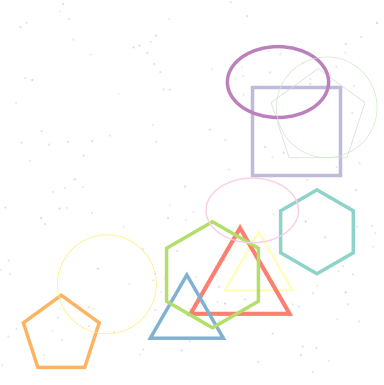[{"shape": "hexagon", "thickness": 2.5, "radius": 0.54, "center": [0.823, 0.398]}, {"shape": "triangle", "thickness": 1.5, "radius": 0.51, "center": [0.672, 0.296]}, {"shape": "square", "thickness": 2.5, "radius": 0.57, "center": [0.769, 0.66]}, {"shape": "triangle", "thickness": 3, "radius": 0.74, "center": [0.624, 0.259]}, {"shape": "triangle", "thickness": 2.5, "radius": 0.55, "center": [0.485, 0.176]}, {"shape": "pentagon", "thickness": 2.5, "radius": 0.52, "center": [0.159, 0.13]}, {"shape": "hexagon", "thickness": 2.5, "radius": 0.69, "center": [0.552, 0.286]}, {"shape": "oval", "thickness": 1, "radius": 0.6, "center": [0.655, 0.453]}, {"shape": "pentagon", "thickness": 0.5, "radius": 0.64, "center": [0.826, 0.694]}, {"shape": "oval", "thickness": 2.5, "radius": 0.66, "center": [0.722, 0.787]}, {"shape": "circle", "thickness": 0.5, "radius": 0.65, "center": [0.849, 0.721]}, {"shape": "circle", "thickness": 0.5, "radius": 0.64, "center": [0.278, 0.262]}]